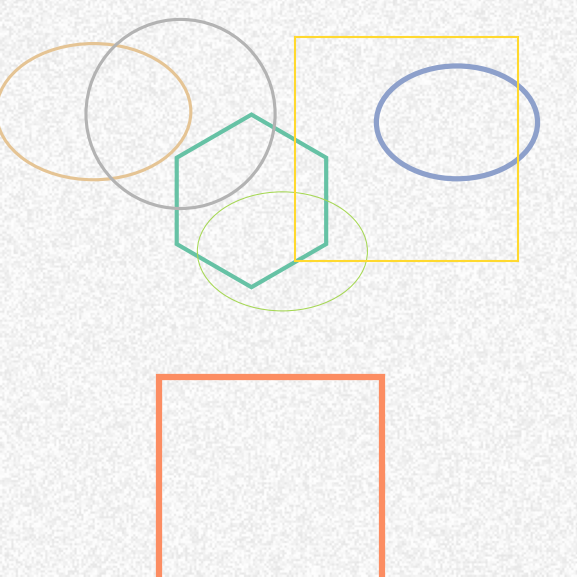[{"shape": "hexagon", "thickness": 2, "radius": 0.75, "center": [0.435, 0.651]}, {"shape": "square", "thickness": 3, "radius": 0.97, "center": [0.469, 0.153]}, {"shape": "oval", "thickness": 2.5, "radius": 0.7, "center": [0.791, 0.787]}, {"shape": "oval", "thickness": 0.5, "radius": 0.74, "center": [0.489, 0.564]}, {"shape": "square", "thickness": 1, "radius": 0.97, "center": [0.704, 0.741]}, {"shape": "oval", "thickness": 1.5, "radius": 0.84, "center": [0.162, 0.806]}, {"shape": "circle", "thickness": 1.5, "radius": 0.82, "center": [0.313, 0.802]}]